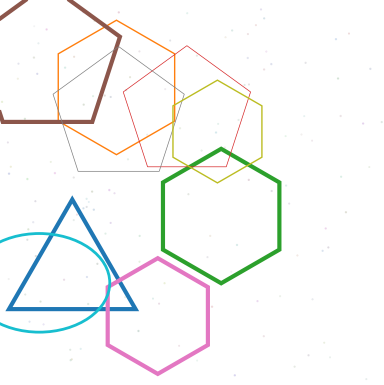[{"shape": "triangle", "thickness": 3, "radius": 0.95, "center": [0.188, 0.292]}, {"shape": "hexagon", "thickness": 1, "radius": 0.87, "center": [0.302, 0.773]}, {"shape": "hexagon", "thickness": 3, "radius": 0.87, "center": [0.574, 0.439]}, {"shape": "pentagon", "thickness": 0.5, "radius": 0.87, "center": [0.485, 0.707]}, {"shape": "pentagon", "thickness": 3, "radius": 0.99, "center": [0.123, 0.843]}, {"shape": "hexagon", "thickness": 3, "radius": 0.75, "center": [0.41, 0.179]}, {"shape": "pentagon", "thickness": 0.5, "radius": 0.9, "center": [0.308, 0.7]}, {"shape": "hexagon", "thickness": 1, "radius": 0.67, "center": [0.565, 0.658]}, {"shape": "oval", "thickness": 2, "radius": 0.92, "center": [0.102, 0.265]}]